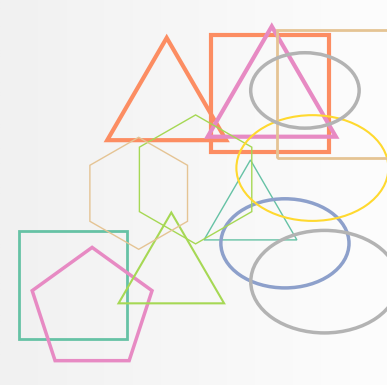[{"shape": "triangle", "thickness": 1, "radius": 0.69, "center": [0.646, 0.446]}, {"shape": "square", "thickness": 2, "radius": 0.7, "center": [0.189, 0.259]}, {"shape": "square", "thickness": 3, "radius": 0.76, "center": [0.697, 0.757]}, {"shape": "triangle", "thickness": 3, "radius": 0.89, "center": [0.43, 0.725]}, {"shape": "oval", "thickness": 2.5, "radius": 0.83, "center": [0.735, 0.368]}, {"shape": "pentagon", "thickness": 2.5, "radius": 0.81, "center": [0.238, 0.195]}, {"shape": "triangle", "thickness": 3, "radius": 0.96, "center": [0.701, 0.74]}, {"shape": "hexagon", "thickness": 1, "radius": 0.84, "center": [0.505, 0.534]}, {"shape": "triangle", "thickness": 1.5, "radius": 0.79, "center": [0.442, 0.291]}, {"shape": "oval", "thickness": 1.5, "radius": 0.98, "center": [0.806, 0.564]}, {"shape": "hexagon", "thickness": 1, "radius": 0.73, "center": [0.358, 0.498]}, {"shape": "square", "thickness": 2, "radius": 0.83, "center": [0.882, 0.755]}, {"shape": "oval", "thickness": 2.5, "radius": 0.95, "center": [0.837, 0.268]}, {"shape": "oval", "thickness": 2.5, "radius": 0.7, "center": [0.787, 0.765]}]